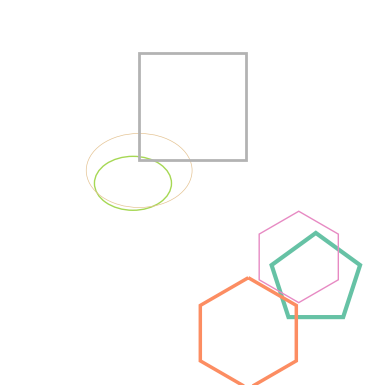[{"shape": "pentagon", "thickness": 3, "radius": 0.6, "center": [0.82, 0.274]}, {"shape": "hexagon", "thickness": 2.5, "radius": 0.72, "center": [0.645, 0.135]}, {"shape": "hexagon", "thickness": 1, "radius": 0.59, "center": [0.776, 0.333]}, {"shape": "oval", "thickness": 1, "radius": 0.5, "center": [0.345, 0.524]}, {"shape": "oval", "thickness": 0.5, "radius": 0.69, "center": [0.362, 0.557]}, {"shape": "square", "thickness": 2, "radius": 0.69, "center": [0.5, 0.724]}]